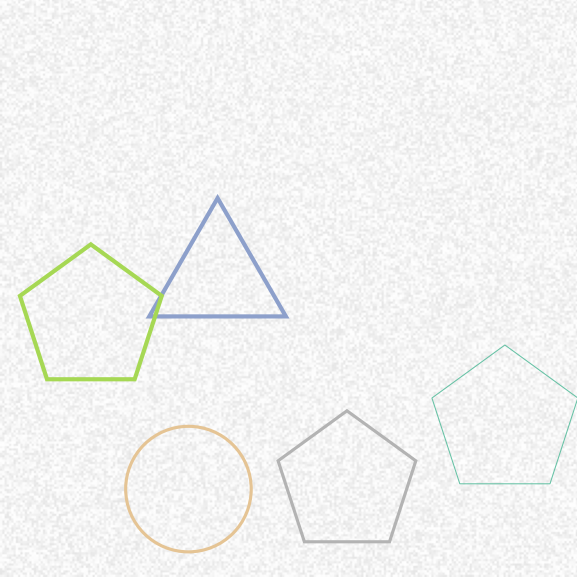[{"shape": "pentagon", "thickness": 0.5, "radius": 0.66, "center": [0.874, 0.269]}, {"shape": "triangle", "thickness": 2, "radius": 0.68, "center": [0.377, 0.52]}, {"shape": "pentagon", "thickness": 2, "radius": 0.65, "center": [0.157, 0.447]}, {"shape": "circle", "thickness": 1.5, "radius": 0.54, "center": [0.326, 0.152]}, {"shape": "pentagon", "thickness": 1.5, "radius": 0.63, "center": [0.601, 0.162]}]